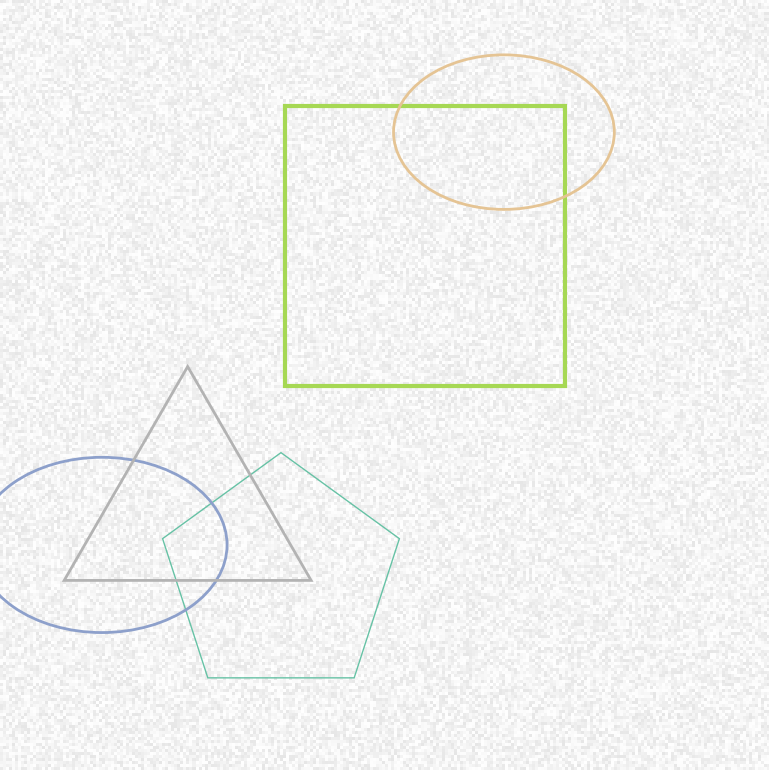[{"shape": "pentagon", "thickness": 0.5, "radius": 0.81, "center": [0.365, 0.25]}, {"shape": "oval", "thickness": 1, "radius": 0.81, "center": [0.132, 0.292]}, {"shape": "square", "thickness": 1.5, "radius": 0.91, "center": [0.552, 0.681]}, {"shape": "oval", "thickness": 1, "radius": 0.72, "center": [0.654, 0.828]}, {"shape": "triangle", "thickness": 1, "radius": 0.93, "center": [0.244, 0.339]}]